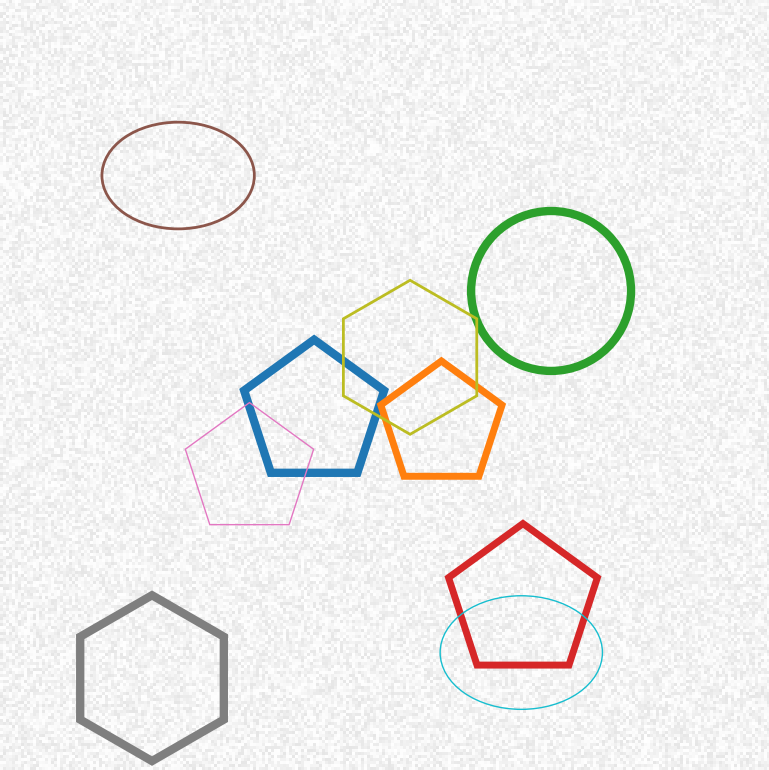[{"shape": "pentagon", "thickness": 3, "radius": 0.48, "center": [0.408, 0.463]}, {"shape": "pentagon", "thickness": 2.5, "radius": 0.41, "center": [0.573, 0.448]}, {"shape": "circle", "thickness": 3, "radius": 0.52, "center": [0.716, 0.622]}, {"shape": "pentagon", "thickness": 2.5, "radius": 0.51, "center": [0.679, 0.218]}, {"shape": "oval", "thickness": 1, "radius": 0.49, "center": [0.231, 0.772]}, {"shape": "pentagon", "thickness": 0.5, "radius": 0.44, "center": [0.324, 0.39]}, {"shape": "hexagon", "thickness": 3, "radius": 0.54, "center": [0.197, 0.119]}, {"shape": "hexagon", "thickness": 1, "radius": 0.5, "center": [0.533, 0.536]}, {"shape": "oval", "thickness": 0.5, "radius": 0.53, "center": [0.677, 0.153]}]